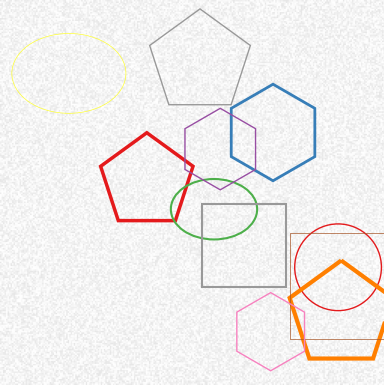[{"shape": "pentagon", "thickness": 2.5, "radius": 0.63, "center": [0.381, 0.529]}, {"shape": "circle", "thickness": 1, "radius": 0.56, "center": [0.878, 0.306]}, {"shape": "hexagon", "thickness": 2, "radius": 0.63, "center": [0.709, 0.656]}, {"shape": "oval", "thickness": 1.5, "radius": 0.56, "center": [0.556, 0.457]}, {"shape": "hexagon", "thickness": 1, "radius": 0.53, "center": [0.572, 0.613]}, {"shape": "pentagon", "thickness": 3, "radius": 0.7, "center": [0.886, 0.183]}, {"shape": "oval", "thickness": 0.5, "radius": 0.74, "center": [0.179, 0.809]}, {"shape": "square", "thickness": 0.5, "radius": 0.69, "center": [0.89, 0.257]}, {"shape": "hexagon", "thickness": 1, "radius": 0.51, "center": [0.703, 0.138]}, {"shape": "square", "thickness": 1.5, "radius": 0.54, "center": [0.634, 0.362]}, {"shape": "pentagon", "thickness": 1, "radius": 0.69, "center": [0.52, 0.839]}]